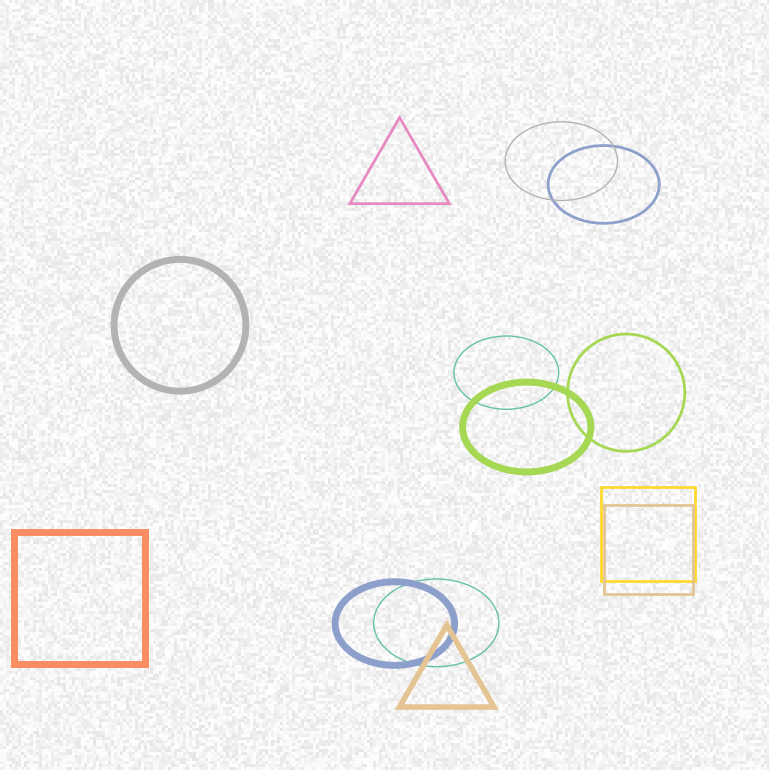[{"shape": "oval", "thickness": 0.5, "radius": 0.41, "center": [0.567, 0.191]}, {"shape": "oval", "thickness": 0.5, "radius": 0.34, "center": [0.658, 0.516]}, {"shape": "square", "thickness": 2.5, "radius": 0.43, "center": [0.103, 0.223]}, {"shape": "oval", "thickness": 1, "radius": 0.36, "center": [0.784, 0.76]}, {"shape": "oval", "thickness": 2.5, "radius": 0.39, "center": [0.513, 0.19]}, {"shape": "triangle", "thickness": 1, "radius": 0.37, "center": [0.519, 0.773]}, {"shape": "oval", "thickness": 2.5, "radius": 0.42, "center": [0.684, 0.445]}, {"shape": "circle", "thickness": 1, "radius": 0.38, "center": [0.813, 0.49]}, {"shape": "square", "thickness": 1, "radius": 0.31, "center": [0.841, 0.306]}, {"shape": "square", "thickness": 1, "radius": 0.29, "center": [0.843, 0.286]}, {"shape": "triangle", "thickness": 2, "radius": 0.36, "center": [0.58, 0.117]}, {"shape": "oval", "thickness": 0.5, "radius": 0.36, "center": [0.729, 0.791]}, {"shape": "circle", "thickness": 2.5, "radius": 0.43, "center": [0.234, 0.578]}]